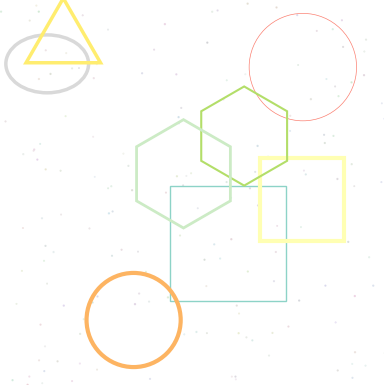[{"shape": "square", "thickness": 1, "radius": 0.75, "center": [0.592, 0.368]}, {"shape": "square", "thickness": 3, "radius": 0.54, "center": [0.784, 0.482]}, {"shape": "circle", "thickness": 0.5, "radius": 0.7, "center": [0.787, 0.826]}, {"shape": "circle", "thickness": 3, "radius": 0.61, "center": [0.347, 0.169]}, {"shape": "hexagon", "thickness": 1.5, "radius": 0.64, "center": [0.634, 0.647]}, {"shape": "oval", "thickness": 2.5, "radius": 0.54, "center": [0.123, 0.834]}, {"shape": "hexagon", "thickness": 2, "radius": 0.7, "center": [0.477, 0.549]}, {"shape": "triangle", "thickness": 2.5, "radius": 0.56, "center": [0.164, 0.893]}]